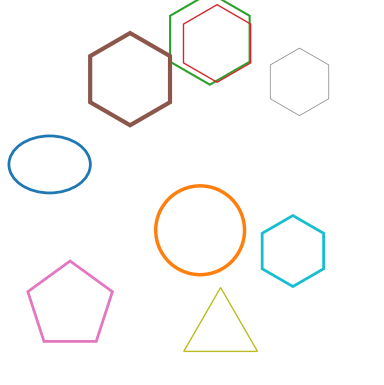[{"shape": "oval", "thickness": 2, "radius": 0.53, "center": [0.129, 0.573]}, {"shape": "circle", "thickness": 2.5, "radius": 0.58, "center": [0.52, 0.402]}, {"shape": "hexagon", "thickness": 1.5, "radius": 0.6, "center": [0.545, 0.899]}, {"shape": "hexagon", "thickness": 1, "radius": 0.5, "center": [0.564, 0.887]}, {"shape": "hexagon", "thickness": 3, "radius": 0.6, "center": [0.338, 0.794]}, {"shape": "pentagon", "thickness": 2, "radius": 0.58, "center": [0.182, 0.207]}, {"shape": "hexagon", "thickness": 0.5, "radius": 0.44, "center": [0.778, 0.787]}, {"shape": "triangle", "thickness": 1, "radius": 0.55, "center": [0.573, 0.143]}, {"shape": "hexagon", "thickness": 2, "radius": 0.46, "center": [0.761, 0.348]}]